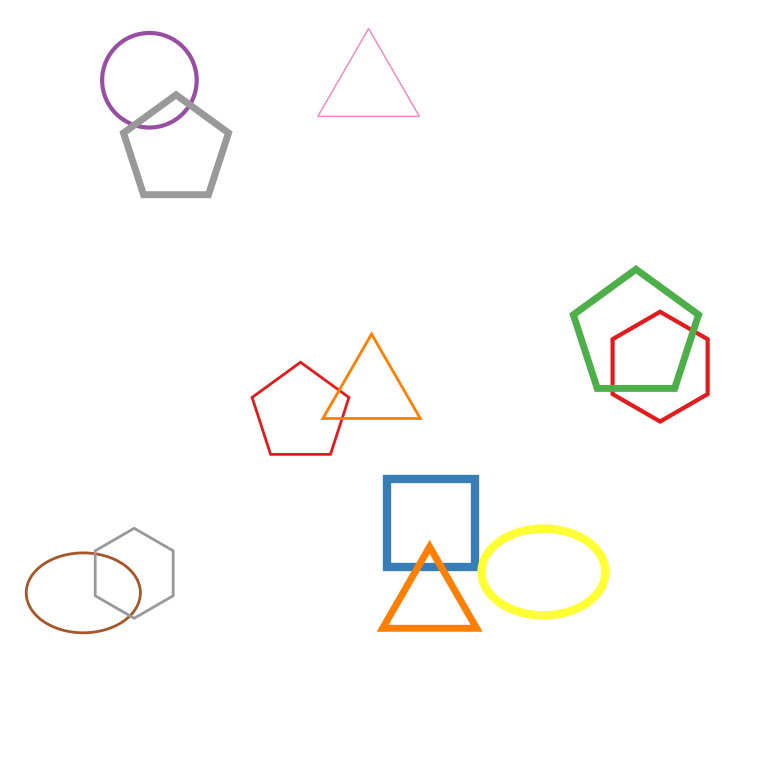[{"shape": "hexagon", "thickness": 1.5, "radius": 0.36, "center": [0.857, 0.524]}, {"shape": "pentagon", "thickness": 1, "radius": 0.33, "center": [0.39, 0.463]}, {"shape": "square", "thickness": 3, "radius": 0.29, "center": [0.559, 0.321]}, {"shape": "pentagon", "thickness": 2.5, "radius": 0.43, "center": [0.826, 0.565]}, {"shape": "circle", "thickness": 1.5, "radius": 0.31, "center": [0.194, 0.896]}, {"shape": "triangle", "thickness": 1, "radius": 0.37, "center": [0.483, 0.493]}, {"shape": "triangle", "thickness": 2.5, "radius": 0.35, "center": [0.558, 0.219]}, {"shape": "oval", "thickness": 3, "radius": 0.4, "center": [0.706, 0.257]}, {"shape": "oval", "thickness": 1, "radius": 0.37, "center": [0.108, 0.23]}, {"shape": "triangle", "thickness": 0.5, "radius": 0.38, "center": [0.479, 0.887]}, {"shape": "hexagon", "thickness": 1, "radius": 0.29, "center": [0.174, 0.255]}, {"shape": "pentagon", "thickness": 2.5, "radius": 0.36, "center": [0.229, 0.805]}]